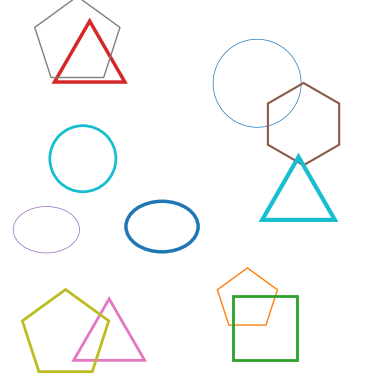[{"shape": "circle", "thickness": 0.5, "radius": 0.57, "center": [0.668, 0.784]}, {"shape": "oval", "thickness": 2.5, "radius": 0.47, "center": [0.421, 0.412]}, {"shape": "pentagon", "thickness": 1, "radius": 0.41, "center": [0.643, 0.222]}, {"shape": "square", "thickness": 2, "radius": 0.42, "center": [0.687, 0.149]}, {"shape": "triangle", "thickness": 2.5, "radius": 0.53, "center": [0.233, 0.84]}, {"shape": "oval", "thickness": 0.5, "radius": 0.43, "center": [0.12, 0.403]}, {"shape": "hexagon", "thickness": 1.5, "radius": 0.53, "center": [0.788, 0.678]}, {"shape": "triangle", "thickness": 2, "radius": 0.53, "center": [0.284, 0.117]}, {"shape": "pentagon", "thickness": 1, "radius": 0.58, "center": [0.201, 0.893]}, {"shape": "pentagon", "thickness": 2, "radius": 0.59, "center": [0.17, 0.13]}, {"shape": "triangle", "thickness": 3, "radius": 0.55, "center": [0.775, 0.483]}, {"shape": "circle", "thickness": 2, "radius": 0.43, "center": [0.215, 0.588]}]